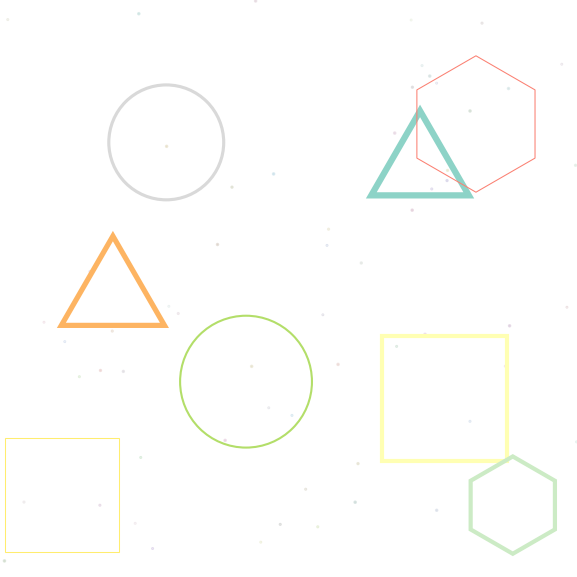[{"shape": "triangle", "thickness": 3, "radius": 0.49, "center": [0.727, 0.71]}, {"shape": "square", "thickness": 2, "radius": 0.54, "center": [0.77, 0.309]}, {"shape": "hexagon", "thickness": 0.5, "radius": 0.59, "center": [0.824, 0.784]}, {"shape": "triangle", "thickness": 2.5, "radius": 0.52, "center": [0.196, 0.487]}, {"shape": "circle", "thickness": 1, "radius": 0.57, "center": [0.426, 0.338]}, {"shape": "circle", "thickness": 1.5, "radius": 0.5, "center": [0.288, 0.753]}, {"shape": "hexagon", "thickness": 2, "radius": 0.42, "center": [0.888, 0.125]}, {"shape": "square", "thickness": 0.5, "radius": 0.49, "center": [0.107, 0.142]}]